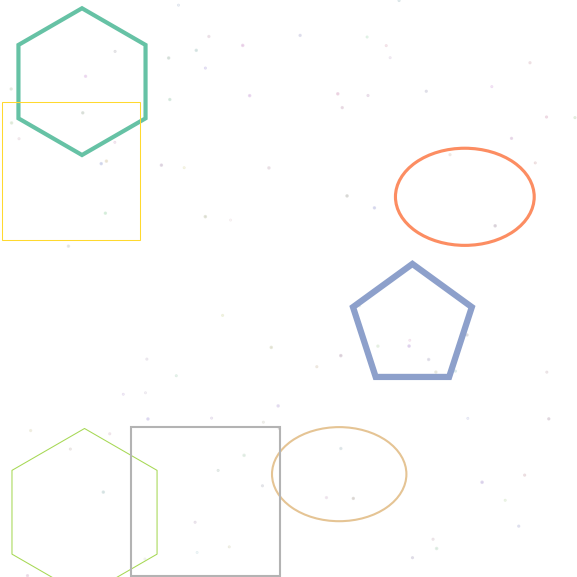[{"shape": "hexagon", "thickness": 2, "radius": 0.64, "center": [0.142, 0.858]}, {"shape": "oval", "thickness": 1.5, "radius": 0.6, "center": [0.805, 0.658]}, {"shape": "pentagon", "thickness": 3, "radius": 0.54, "center": [0.714, 0.434]}, {"shape": "hexagon", "thickness": 0.5, "radius": 0.73, "center": [0.146, 0.112]}, {"shape": "square", "thickness": 0.5, "radius": 0.6, "center": [0.123, 0.703]}, {"shape": "oval", "thickness": 1, "radius": 0.58, "center": [0.587, 0.178]}, {"shape": "square", "thickness": 1, "radius": 0.65, "center": [0.356, 0.131]}]